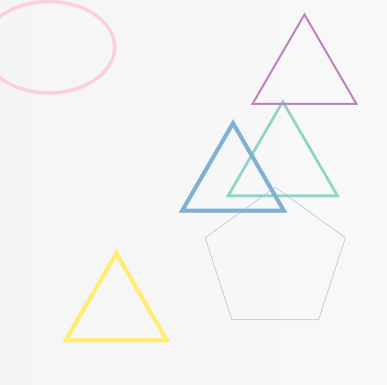[{"shape": "triangle", "thickness": 2, "radius": 0.81, "center": [0.73, 0.573]}, {"shape": "pentagon", "thickness": 0.5, "radius": 0.95, "center": [0.71, 0.324]}, {"shape": "triangle", "thickness": 3, "radius": 0.76, "center": [0.601, 0.528]}, {"shape": "oval", "thickness": 2.5, "radius": 0.85, "center": [0.126, 0.877]}, {"shape": "triangle", "thickness": 1.5, "radius": 0.77, "center": [0.786, 0.808]}, {"shape": "triangle", "thickness": 3, "radius": 0.75, "center": [0.3, 0.192]}]